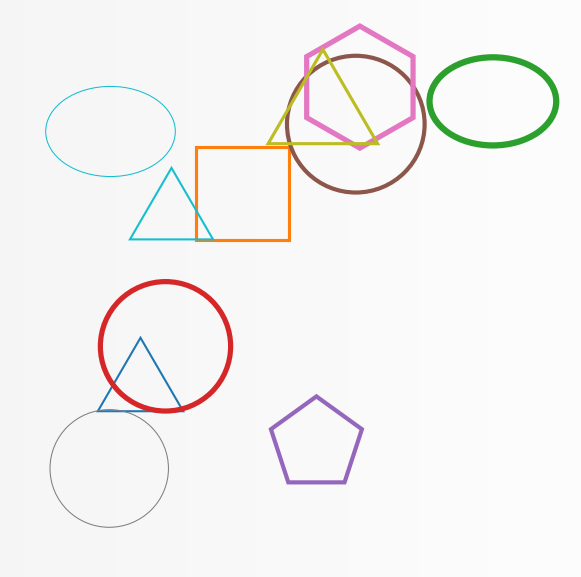[{"shape": "triangle", "thickness": 1, "radius": 0.42, "center": [0.242, 0.329]}, {"shape": "square", "thickness": 1.5, "radius": 0.4, "center": [0.417, 0.665]}, {"shape": "oval", "thickness": 3, "radius": 0.55, "center": [0.848, 0.824]}, {"shape": "circle", "thickness": 2.5, "radius": 0.56, "center": [0.285, 0.399]}, {"shape": "pentagon", "thickness": 2, "radius": 0.41, "center": [0.544, 0.23]}, {"shape": "circle", "thickness": 2, "radius": 0.59, "center": [0.612, 0.784]}, {"shape": "hexagon", "thickness": 2.5, "radius": 0.53, "center": [0.619, 0.848]}, {"shape": "circle", "thickness": 0.5, "radius": 0.51, "center": [0.188, 0.188]}, {"shape": "triangle", "thickness": 1.5, "radius": 0.54, "center": [0.556, 0.805]}, {"shape": "oval", "thickness": 0.5, "radius": 0.56, "center": [0.19, 0.771]}, {"shape": "triangle", "thickness": 1, "radius": 0.41, "center": [0.295, 0.626]}]